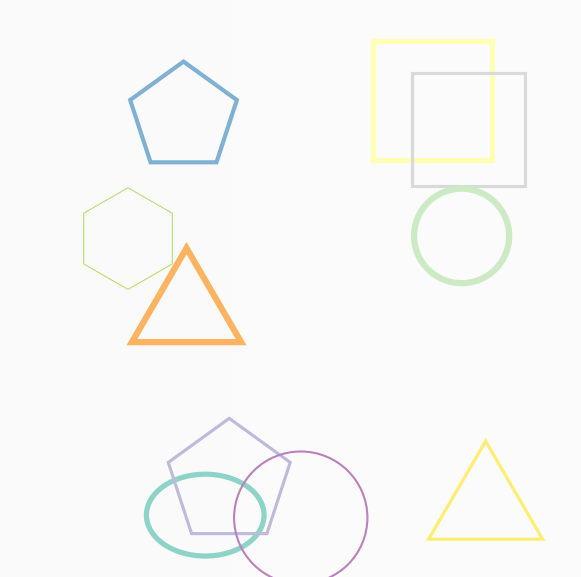[{"shape": "oval", "thickness": 2.5, "radius": 0.51, "center": [0.353, 0.107]}, {"shape": "square", "thickness": 2.5, "radius": 0.51, "center": [0.745, 0.825]}, {"shape": "pentagon", "thickness": 1.5, "radius": 0.55, "center": [0.394, 0.164]}, {"shape": "pentagon", "thickness": 2, "radius": 0.48, "center": [0.316, 0.796]}, {"shape": "triangle", "thickness": 3, "radius": 0.54, "center": [0.321, 0.461]}, {"shape": "hexagon", "thickness": 0.5, "radius": 0.44, "center": [0.22, 0.586]}, {"shape": "square", "thickness": 1.5, "radius": 0.49, "center": [0.806, 0.775]}, {"shape": "circle", "thickness": 1, "radius": 0.57, "center": [0.517, 0.103]}, {"shape": "circle", "thickness": 3, "radius": 0.41, "center": [0.794, 0.591]}, {"shape": "triangle", "thickness": 1.5, "radius": 0.57, "center": [0.835, 0.122]}]